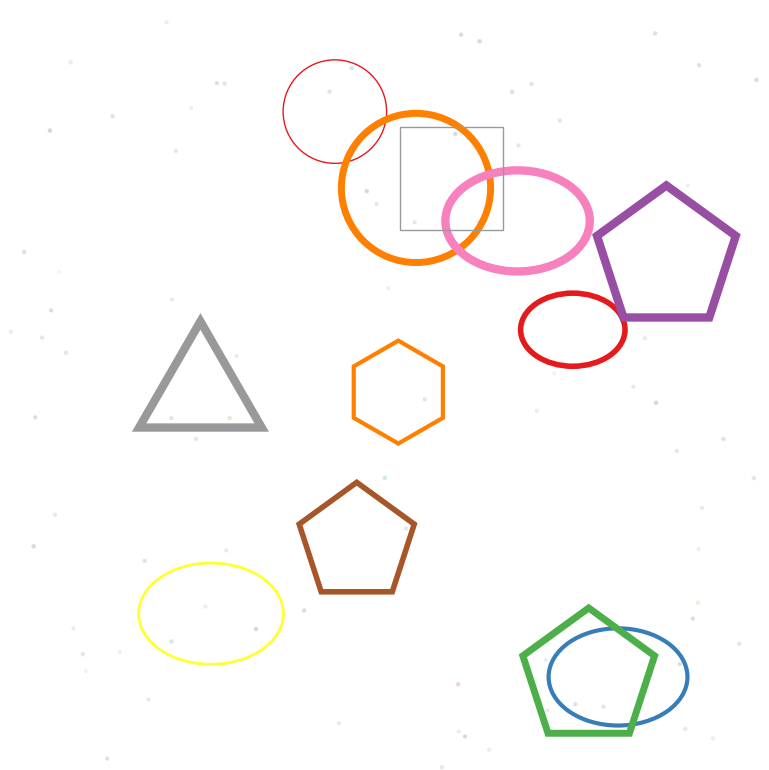[{"shape": "circle", "thickness": 0.5, "radius": 0.34, "center": [0.435, 0.855]}, {"shape": "oval", "thickness": 2, "radius": 0.34, "center": [0.744, 0.572]}, {"shape": "oval", "thickness": 1.5, "radius": 0.45, "center": [0.803, 0.121]}, {"shape": "pentagon", "thickness": 2.5, "radius": 0.45, "center": [0.765, 0.12]}, {"shape": "pentagon", "thickness": 3, "radius": 0.47, "center": [0.865, 0.664]}, {"shape": "hexagon", "thickness": 1.5, "radius": 0.33, "center": [0.517, 0.491]}, {"shape": "circle", "thickness": 2.5, "radius": 0.48, "center": [0.54, 0.756]}, {"shape": "oval", "thickness": 1, "radius": 0.47, "center": [0.274, 0.203]}, {"shape": "pentagon", "thickness": 2, "radius": 0.39, "center": [0.463, 0.295]}, {"shape": "oval", "thickness": 3, "radius": 0.47, "center": [0.672, 0.713]}, {"shape": "triangle", "thickness": 3, "radius": 0.46, "center": [0.26, 0.491]}, {"shape": "square", "thickness": 0.5, "radius": 0.33, "center": [0.586, 0.769]}]